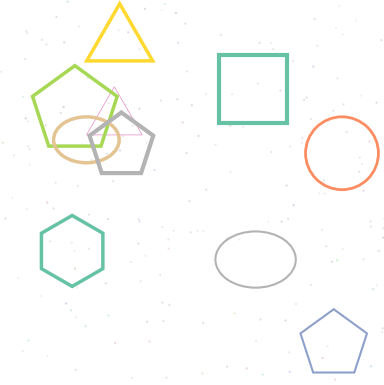[{"shape": "hexagon", "thickness": 2.5, "radius": 0.46, "center": [0.187, 0.348]}, {"shape": "square", "thickness": 3, "radius": 0.44, "center": [0.658, 0.768]}, {"shape": "circle", "thickness": 2, "radius": 0.47, "center": [0.888, 0.602]}, {"shape": "pentagon", "thickness": 1.5, "radius": 0.45, "center": [0.867, 0.106]}, {"shape": "triangle", "thickness": 0.5, "radius": 0.42, "center": [0.297, 0.691]}, {"shape": "pentagon", "thickness": 2.5, "radius": 0.58, "center": [0.194, 0.714]}, {"shape": "triangle", "thickness": 2.5, "radius": 0.49, "center": [0.311, 0.891]}, {"shape": "oval", "thickness": 2.5, "radius": 0.43, "center": [0.224, 0.637]}, {"shape": "oval", "thickness": 1.5, "radius": 0.52, "center": [0.664, 0.326]}, {"shape": "pentagon", "thickness": 3, "radius": 0.44, "center": [0.315, 0.621]}]